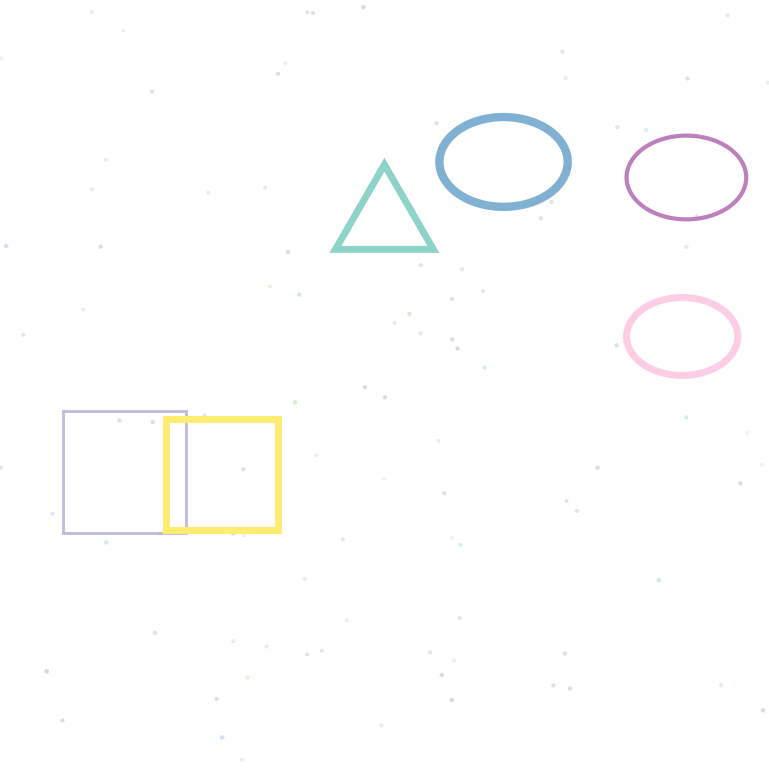[{"shape": "triangle", "thickness": 2.5, "radius": 0.37, "center": [0.499, 0.713]}, {"shape": "square", "thickness": 1, "radius": 0.4, "center": [0.161, 0.387]}, {"shape": "oval", "thickness": 3, "radius": 0.42, "center": [0.654, 0.79]}, {"shape": "oval", "thickness": 2.5, "radius": 0.36, "center": [0.886, 0.563]}, {"shape": "oval", "thickness": 1.5, "radius": 0.39, "center": [0.891, 0.769]}, {"shape": "square", "thickness": 2.5, "radius": 0.36, "center": [0.288, 0.384]}]